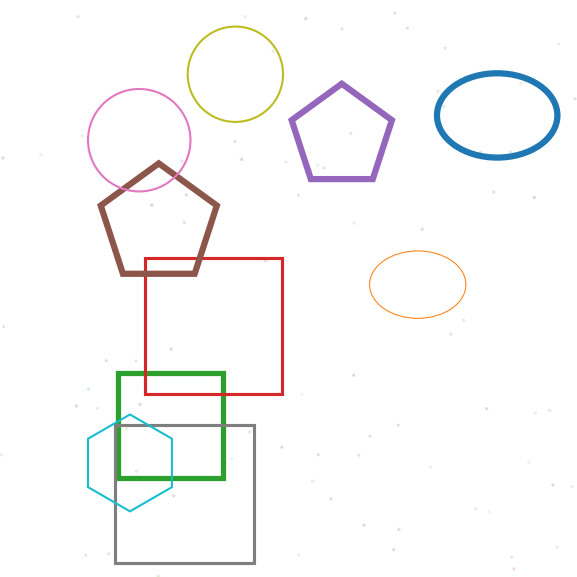[{"shape": "oval", "thickness": 3, "radius": 0.52, "center": [0.861, 0.799]}, {"shape": "oval", "thickness": 0.5, "radius": 0.42, "center": [0.723, 0.506]}, {"shape": "square", "thickness": 2.5, "radius": 0.46, "center": [0.295, 0.263]}, {"shape": "square", "thickness": 1.5, "radius": 0.59, "center": [0.37, 0.435]}, {"shape": "pentagon", "thickness": 3, "radius": 0.46, "center": [0.592, 0.763]}, {"shape": "pentagon", "thickness": 3, "radius": 0.53, "center": [0.275, 0.611]}, {"shape": "circle", "thickness": 1, "radius": 0.44, "center": [0.241, 0.756]}, {"shape": "square", "thickness": 1.5, "radius": 0.6, "center": [0.319, 0.143]}, {"shape": "circle", "thickness": 1, "radius": 0.41, "center": [0.408, 0.871]}, {"shape": "hexagon", "thickness": 1, "radius": 0.42, "center": [0.225, 0.198]}]